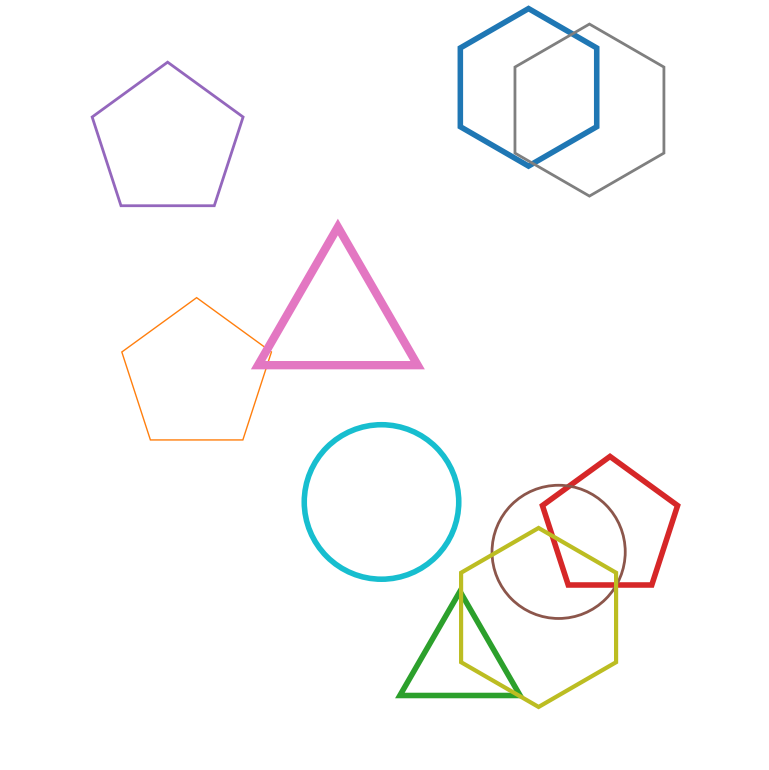[{"shape": "hexagon", "thickness": 2, "radius": 0.51, "center": [0.686, 0.887]}, {"shape": "pentagon", "thickness": 0.5, "radius": 0.51, "center": [0.255, 0.511]}, {"shape": "triangle", "thickness": 2, "radius": 0.45, "center": [0.597, 0.142]}, {"shape": "pentagon", "thickness": 2, "radius": 0.46, "center": [0.792, 0.315]}, {"shape": "pentagon", "thickness": 1, "radius": 0.52, "center": [0.218, 0.816]}, {"shape": "circle", "thickness": 1, "radius": 0.43, "center": [0.725, 0.283]}, {"shape": "triangle", "thickness": 3, "radius": 0.6, "center": [0.439, 0.586]}, {"shape": "hexagon", "thickness": 1, "radius": 0.56, "center": [0.766, 0.857]}, {"shape": "hexagon", "thickness": 1.5, "radius": 0.58, "center": [0.699, 0.198]}, {"shape": "circle", "thickness": 2, "radius": 0.5, "center": [0.495, 0.348]}]